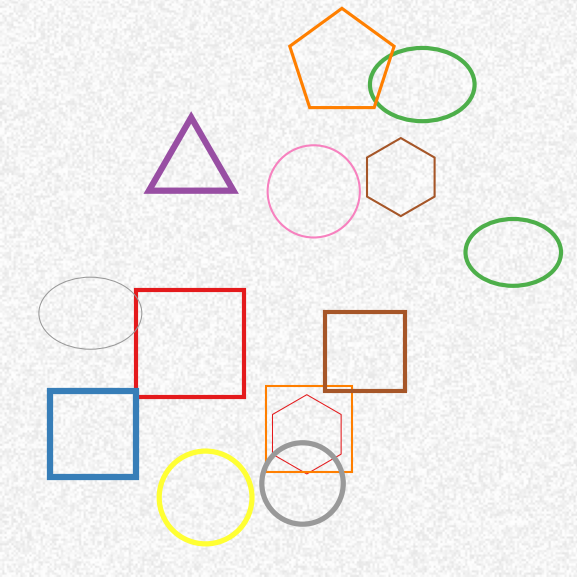[{"shape": "hexagon", "thickness": 0.5, "radius": 0.34, "center": [0.531, 0.247]}, {"shape": "square", "thickness": 2, "radius": 0.46, "center": [0.329, 0.405]}, {"shape": "square", "thickness": 3, "radius": 0.37, "center": [0.161, 0.247]}, {"shape": "oval", "thickness": 2, "radius": 0.45, "center": [0.731, 0.853]}, {"shape": "oval", "thickness": 2, "radius": 0.41, "center": [0.889, 0.562]}, {"shape": "triangle", "thickness": 3, "radius": 0.42, "center": [0.331, 0.711]}, {"shape": "square", "thickness": 1, "radius": 0.37, "center": [0.534, 0.257]}, {"shape": "pentagon", "thickness": 1.5, "radius": 0.47, "center": [0.592, 0.89]}, {"shape": "circle", "thickness": 2.5, "radius": 0.4, "center": [0.356, 0.138]}, {"shape": "square", "thickness": 2, "radius": 0.34, "center": [0.632, 0.39]}, {"shape": "hexagon", "thickness": 1, "radius": 0.34, "center": [0.694, 0.693]}, {"shape": "circle", "thickness": 1, "radius": 0.4, "center": [0.543, 0.668]}, {"shape": "circle", "thickness": 2.5, "radius": 0.35, "center": [0.524, 0.162]}, {"shape": "oval", "thickness": 0.5, "radius": 0.45, "center": [0.156, 0.457]}]